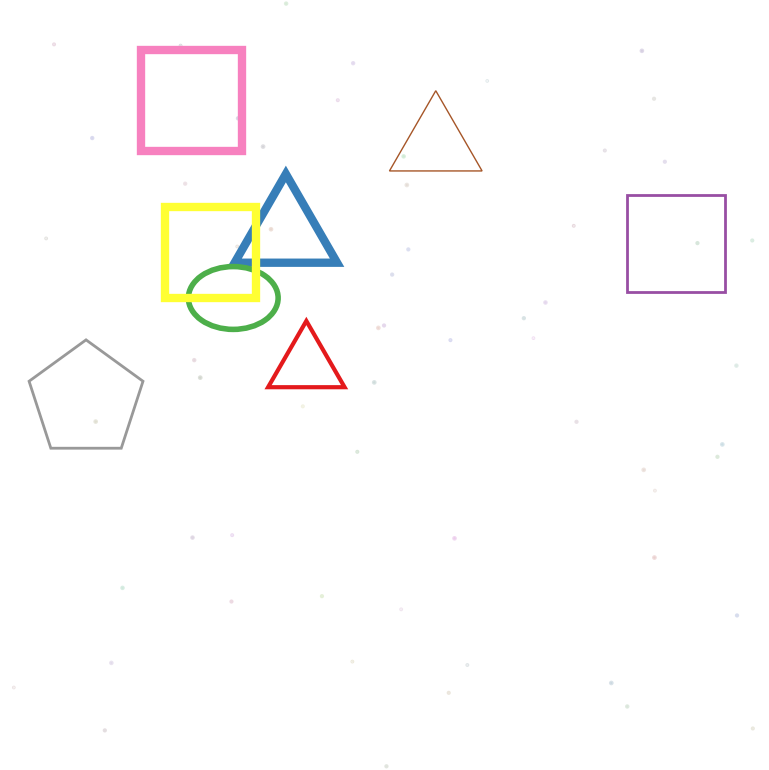[{"shape": "triangle", "thickness": 1.5, "radius": 0.29, "center": [0.398, 0.526]}, {"shape": "triangle", "thickness": 3, "radius": 0.38, "center": [0.371, 0.697]}, {"shape": "oval", "thickness": 2, "radius": 0.29, "center": [0.303, 0.613]}, {"shape": "square", "thickness": 1, "radius": 0.32, "center": [0.879, 0.684]}, {"shape": "square", "thickness": 3, "radius": 0.3, "center": [0.274, 0.672]}, {"shape": "triangle", "thickness": 0.5, "radius": 0.35, "center": [0.566, 0.813]}, {"shape": "square", "thickness": 3, "radius": 0.33, "center": [0.249, 0.869]}, {"shape": "pentagon", "thickness": 1, "radius": 0.39, "center": [0.112, 0.481]}]